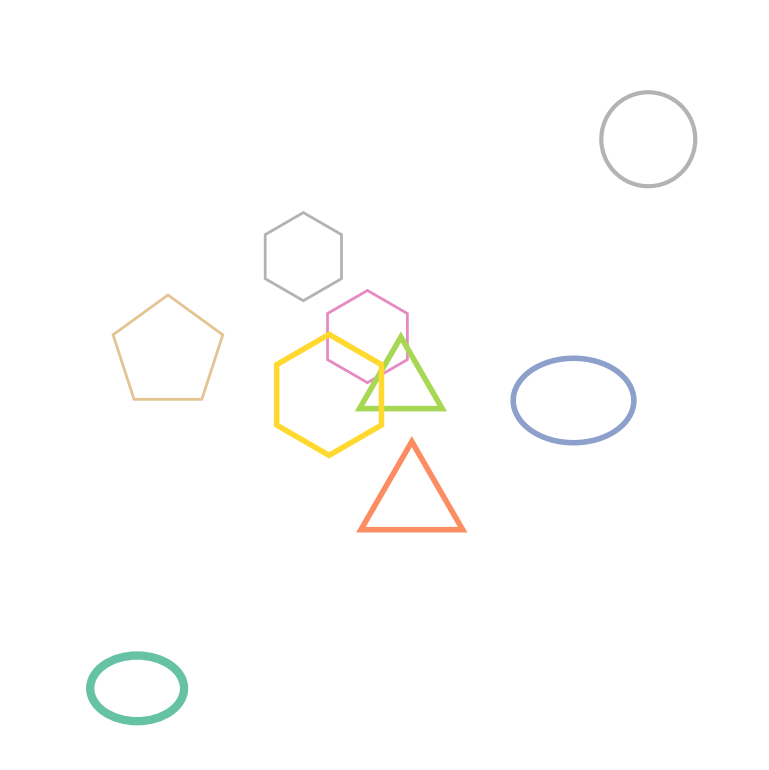[{"shape": "oval", "thickness": 3, "radius": 0.3, "center": [0.178, 0.106]}, {"shape": "triangle", "thickness": 2, "radius": 0.38, "center": [0.535, 0.35]}, {"shape": "oval", "thickness": 2, "radius": 0.39, "center": [0.745, 0.48]}, {"shape": "hexagon", "thickness": 1, "radius": 0.3, "center": [0.477, 0.563]}, {"shape": "triangle", "thickness": 2, "radius": 0.31, "center": [0.521, 0.5]}, {"shape": "hexagon", "thickness": 2, "radius": 0.39, "center": [0.427, 0.487]}, {"shape": "pentagon", "thickness": 1, "radius": 0.37, "center": [0.218, 0.542]}, {"shape": "hexagon", "thickness": 1, "radius": 0.29, "center": [0.394, 0.667]}, {"shape": "circle", "thickness": 1.5, "radius": 0.31, "center": [0.842, 0.819]}]